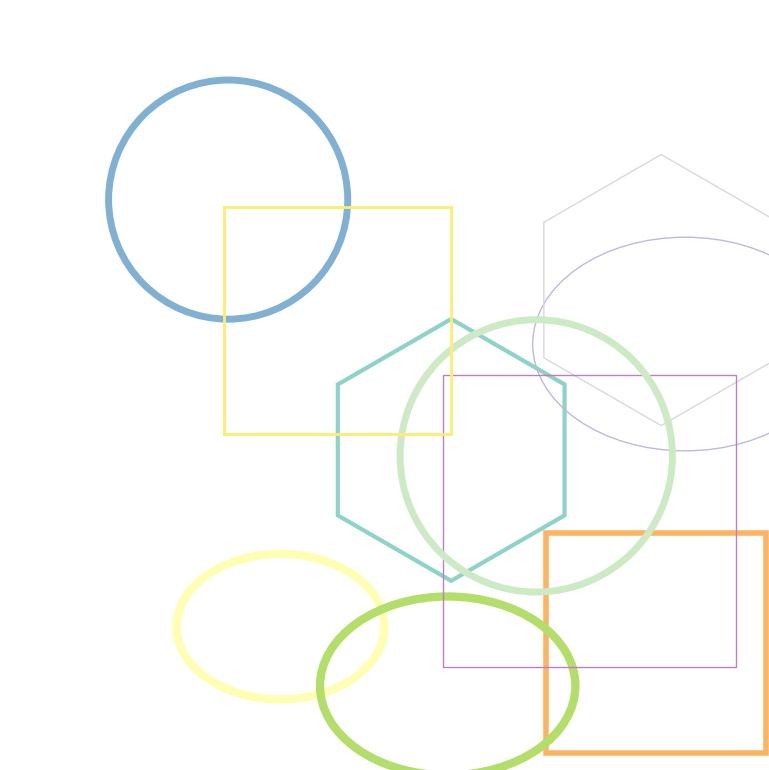[{"shape": "hexagon", "thickness": 1.5, "radius": 0.85, "center": [0.586, 0.416]}, {"shape": "oval", "thickness": 3, "radius": 0.67, "center": [0.364, 0.186]}, {"shape": "oval", "thickness": 0.5, "radius": 0.99, "center": [0.89, 0.553]}, {"shape": "circle", "thickness": 2.5, "radius": 0.78, "center": [0.296, 0.741]}, {"shape": "square", "thickness": 2, "radius": 0.72, "center": [0.852, 0.164]}, {"shape": "oval", "thickness": 3, "radius": 0.83, "center": [0.581, 0.109]}, {"shape": "hexagon", "thickness": 0.5, "radius": 0.88, "center": [0.859, 0.623]}, {"shape": "square", "thickness": 0.5, "radius": 0.95, "center": [0.766, 0.323]}, {"shape": "circle", "thickness": 2.5, "radius": 0.88, "center": [0.696, 0.408]}, {"shape": "square", "thickness": 1, "radius": 0.74, "center": [0.438, 0.583]}]